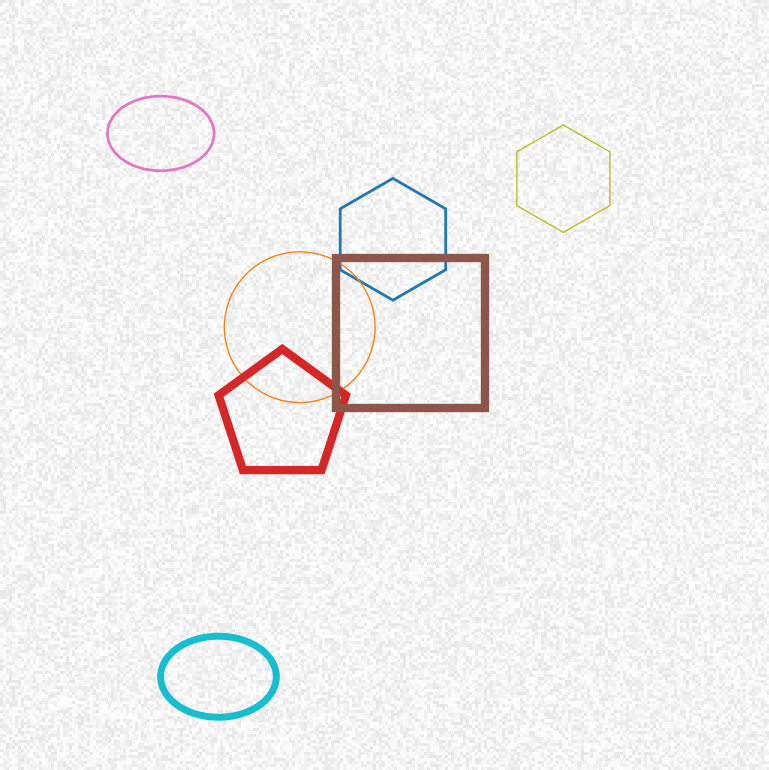[{"shape": "hexagon", "thickness": 1, "radius": 0.4, "center": [0.51, 0.689]}, {"shape": "circle", "thickness": 0.5, "radius": 0.49, "center": [0.389, 0.575]}, {"shape": "pentagon", "thickness": 3, "radius": 0.43, "center": [0.367, 0.46]}, {"shape": "square", "thickness": 3, "radius": 0.49, "center": [0.533, 0.567]}, {"shape": "oval", "thickness": 1, "radius": 0.35, "center": [0.209, 0.827]}, {"shape": "hexagon", "thickness": 0.5, "radius": 0.35, "center": [0.732, 0.768]}, {"shape": "oval", "thickness": 2.5, "radius": 0.38, "center": [0.284, 0.121]}]